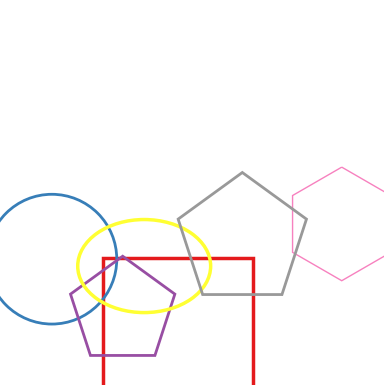[{"shape": "square", "thickness": 2.5, "radius": 0.97, "center": [0.461, 0.135]}, {"shape": "circle", "thickness": 2, "radius": 0.84, "center": [0.135, 0.327]}, {"shape": "pentagon", "thickness": 2, "radius": 0.71, "center": [0.319, 0.192]}, {"shape": "oval", "thickness": 2.5, "radius": 0.86, "center": [0.375, 0.309]}, {"shape": "hexagon", "thickness": 1, "radius": 0.74, "center": [0.888, 0.418]}, {"shape": "pentagon", "thickness": 2, "radius": 0.88, "center": [0.629, 0.377]}]